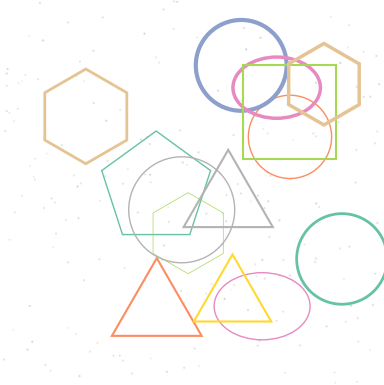[{"shape": "circle", "thickness": 2, "radius": 0.59, "center": [0.888, 0.327]}, {"shape": "pentagon", "thickness": 1, "radius": 0.74, "center": [0.406, 0.511]}, {"shape": "triangle", "thickness": 1.5, "radius": 0.67, "center": [0.407, 0.195]}, {"shape": "circle", "thickness": 1, "radius": 0.54, "center": [0.753, 0.644]}, {"shape": "circle", "thickness": 3, "radius": 0.59, "center": [0.627, 0.83]}, {"shape": "oval", "thickness": 2.5, "radius": 0.57, "center": [0.719, 0.772]}, {"shape": "oval", "thickness": 1, "radius": 0.62, "center": [0.681, 0.205]}, {"shape": "square", "thickness": 1.5, "radius": 0.61, "center": [0.753, 0.71]}, {"shape": "hexagon", "thickness": 0.5, "radius": 0.53, "center": [0.489, 0.394]}, {"shape": "triangle", "thickness": 1.5, "radius": 0.58, "center": [0.604, 0.223]}, {"shape": "hexagon", "thickness": 2, "radius": 0.62, "center": [0.223, 0.698]}, {"shape": "hexagon", "thickness": 2.5, "radius": 0.53, "center": [0.841, 0.781]}, {"shape": "circle", "thickness": 1, "radius": 0.69, "center": [0.472, 0.455]}, {"shape": "triangle", "thickness": 1.5, "radius": 0.67, "center": [0.593, 0.477]}]